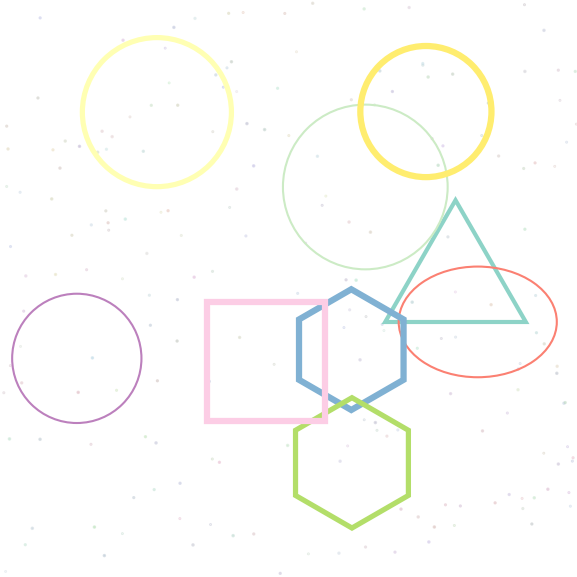[{"shape": "triangle", "thickness": 2, "radius": 0.7, "center": [0.789, 0.512]}, {"shape": "circle", "thickness": 2.5, "radius": 0.65, "center": [0.272, 0.805]}, {"shape": "oval", "thickness": 1, "radius": 0.68, "center": [0.827, 0.442]}, {"shape": "hexagon", "thickness": 3, "radius": 0.52, "center": [0.608, 0.394]}, {"shape": "hexagon", "thickness": 2.5, "radius": 0.56, "center": [0.609, 0.198]}, {"shape": "square", "thickness": 3, "radius": 0.51, "center": [0.46, 0.373]}, {"shape": "circle", "thickness": 1, "radius": 0.56, "center": [0.133, 0.379]}, {"shape": "circle", "thickness": 1, "radius": 0.71, "center": [0.633, 0.675]}, {"shape": "circle", "thickness": 3, "radius": 0.57, "center": [0.737, 0.806]}]